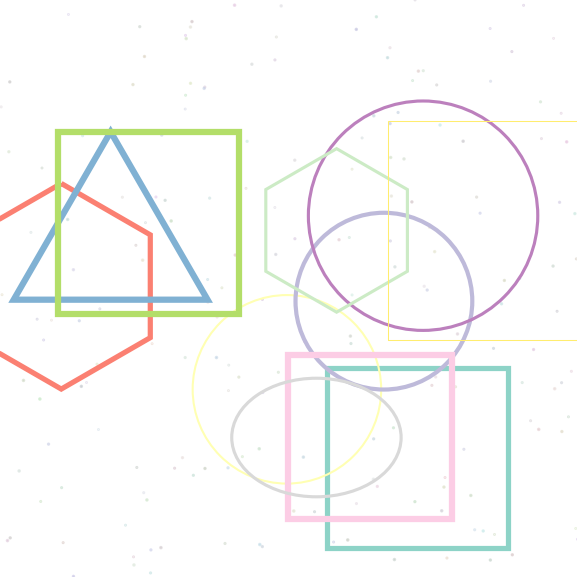[{"shape": "square", "thickness": 2.5, "radius": 0.78, "center": [0.723, 0.206]}, {"shape": "circle", "thickness": 1, "radius": 0.82, "center": [0.497, 0.325]}, {"shape": "circle", "thickness": 2, "radius": 0.77, "center": [0.665, 0.478]}, {"shape": "hexagon", "thickness": 2.5, "radius": 0.89, "center": [0.106, 0.503]}, {"shape": "triangle", "thickness": 3, "radius": 0.97, "center": [0.192, 0.577]}, {"shape": "square", "thickness": 3, "radius": 0.79, "center": [0.257, 0.613]}, {"shape": "square", "thickness": 3, "radius": 0.71, "center": [0.641, 0.243]}, {"shape": "oval", "thickness": 1.5, "radius": 0.73, "center": [0.548, 0.242]}, {"shape": "circle", "thickness": 1.5, "radius": 0.99, "center": [0.733, 0.626]}, {"shape": "hexagon", "thickness": 1.5, "radius": 0.71, "center": [0.583, 0.6]}, {"shape": "square", "thickness": 0.5, "radius": 0.95, "center": [0.862, 0.6]}]